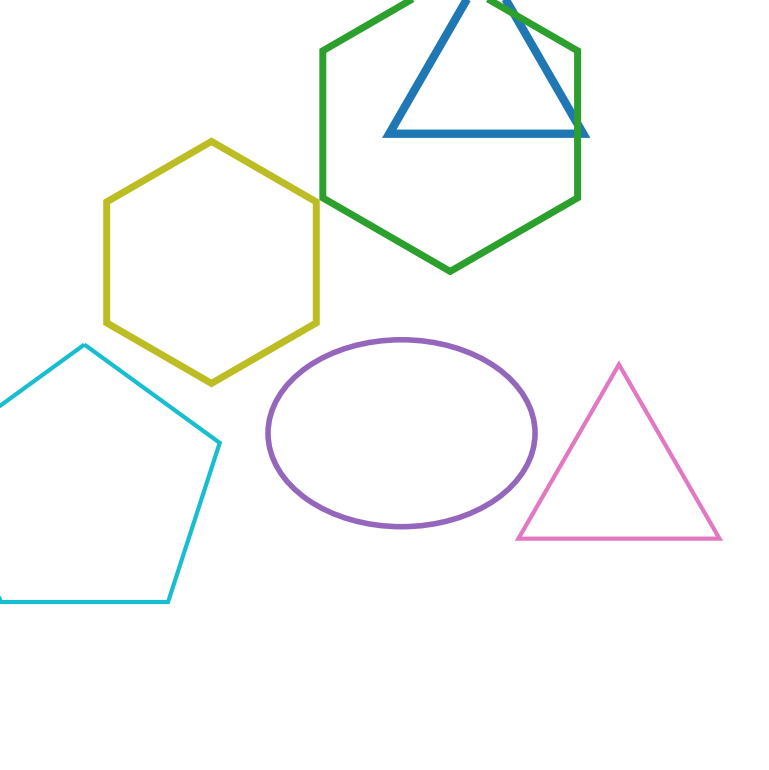[{"shape": "triangle", "thickness": 3, "radius": 0.73, "center": [0.631, 0.899]}, {"shape": "hexagon", "thickness": 2.5, "radius": 0.96, "center": [0.585, 0.839]}, {"shape": "oval", "thickness": 2, "radius": 0.87, "center": [0.521, 0.437]}, {"shape": "triangle", "thickness": 1.5, "radius": 0.75, "center": [0.804, 0.376]}, {"shape": "hexagon", "thickness": 2.5, "radius": 0.79, "center": [0.275, 0.659]}, {"shape": "pentagon", "thickness": 1.5, "radius": 0.92, "center": [0.11, 0.368]}]